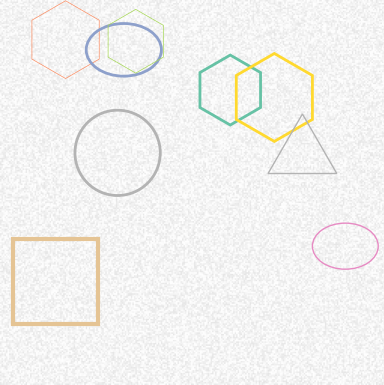[{"shape": "hexagon", "thickness": 2, "radius": 0.45, "center": [0.598, 0.766]}, {"shape": "hexagon", "thickness": 0.5, "radius": 0.5, "center": [0.17, 0.897]}, {"shape": "oval", "thickness": 2, "radius": 0.49, "center": [0.322, 0.871]}, {"shape": "oval", "thickness": 1, "radius": 0.43, "center": [0.897, 0.361]}, {"shape": "hexagon", "thickness": 0.5, "radius": 0.41, "center": [0.353, 0.893]}, {"shape": "hexagon", "thickness": 2, "radius": 0.57, "center": [0.713, 0.747]}, {"shape": "square", "thickness": 3, "radius": 0.55, "center": [0.145, 0.269]}, {"shape": "circle", "thickness": 2, "radius": 0.55, "center": [0.305, 0.603]}, {"shape": "triangle", "thickness": 1, "radius": 0.52, "center": [0.786, 0.601]}]